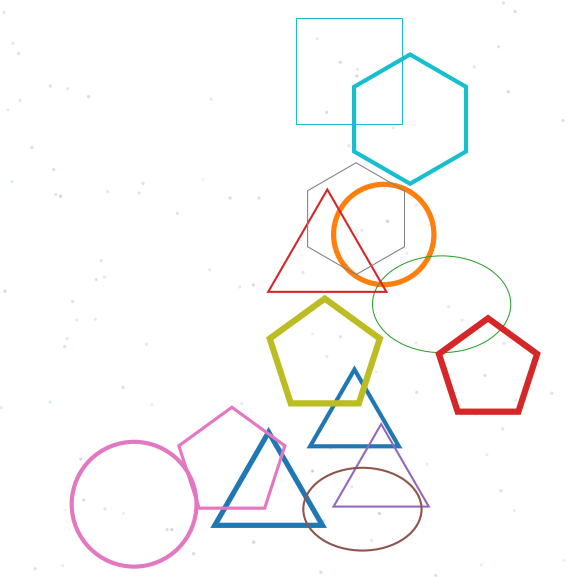[{"shape": "triangle", "thickness": 2, "radius": 0.44, "center": [0.614, 0.271]}, {"shape": "triangle", "thickness": 2.5, "radius": 0.54, "center": [0.465, 0.143]}, {"shape": "circle", "thickness": 2.5, "radius": 0.43, "center": [0.665, 0.593]}, {"shape": "oval", "thickness": 0.5, "radius": 0.6, "center": [0.765, 0.472]}, {"shape": "pentagon", "thickness": 3, "radius": 0.45, "center": [0.845, 0.359]}, {"shape": "triangle", "thickness": 1, "radius": 0.59, "center": [0.567, 0.553]}, {"shape": "triangle", "thickness": 1, "radius": 0.48, "center": [0.66, 0.17]}, {"shape": "oval", "thickness": 1, "radius": 0.51, "center": [0.628, 0.117]}, {"shape": "circle", "thickness": 2, "radius": 0.54, "center": [0.232, 0.126]}, {"shape": "pentagon", "thickness": 1.5, "radius": 0.48, "center": [0.402, 0.197]}, {"shape": "hexagon", "thickness": 0.5, "radius": 0.48, "center": [0.617, 0.62]}, {"shape": "pentagon", "thickness": 3, "radius": 0.5, "center": [0.562, 0.382]}, {"shape": "hexagon", "thickness": 2, "radius": 0.56, "center": [0.71, 0.793]}, {"shape": "square", "thickness": 0.5, "radius": 0.46, "center": [0.605, 0.877]}]